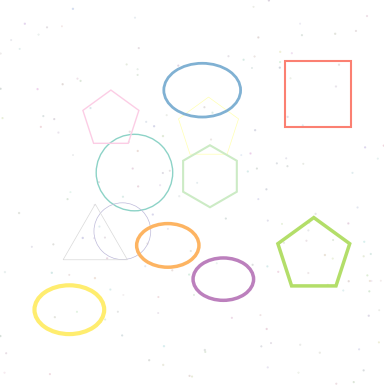[{"shape": "circle", "thickness": 1, "radius": 0.5, "center": [0.349, 0.552]}, {"shape": "pentagon", "thickness": 0.5, "radius": 0.41, "center": [0.542, 0.666]}, {"shape": "circle", "thickness": 0.5, "radius": 0.37, "center": [0.318, 0.399]}, {"shape": "square", "thickness": 1.5, "radius": 0.43, "center": [0.826, 0.756]}, {"shape": "oval", "thickness": 2, "radius": 0.5, "center": [0.525, 0.766]}, {"shape": "oval", "thickness": 2.5, "radius": 0.4, "center": [0.436, 0.363]}, {"shape": "pentagon", "thickness": 2.5, "radius": 0.49, "center": [0.815, 0.337]}, {"shape": "pentagon", "thickness": 1, "radius": 0.38, "center": [0.288, 0.69]}, {"shape": "triangle", "thickness": 0.5, "radius": 0.48, "center": [0.247, 0.374]}, {"shape": "oval", "thickness": 2.5, "radius": 0.39, "center": [0.58, 0.275]}, {"shape": "hexagon", "thickness": 1.5, "radius": 0.4, "center": [0.545, 0.542]}, {"shape": "oval", "thickness": 3, "radius": 0.45, "center": [0.18, 0.196]}]